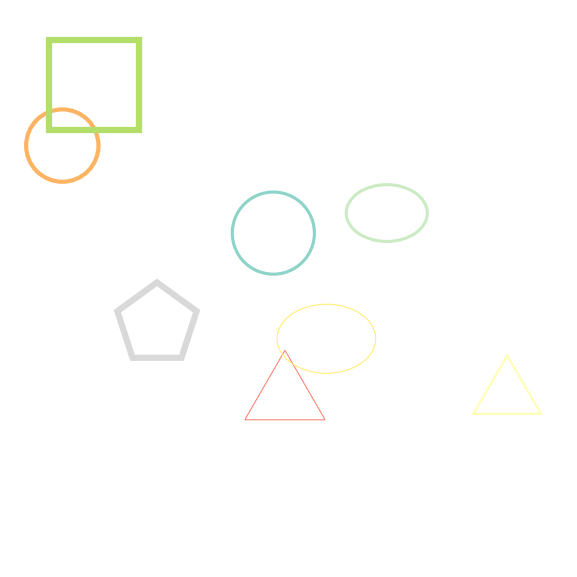[{"shape": "circle", "thickness": 1.5, "radius": 0.36, "center": [0.473, 0.595]}, {"shape": "triangle", "thickness": 1, "radius": 0.34, "center": [0.878, 0.316]}, {"shape": "triangle", "thickness": 0.5, "radius": 0.4, "center": [0.493, 0.312]}, {"shape": "circle", "thickness": 2, "radius": 0.31, "center": [0.108, 0.747]}, {"shape": "square", "thickness": 3, "radius": 0.39, "center": [0.163, 0.852]}, {"shape": "pentagon", "thickness": 3, "radius": 0.36, "center": [0.272, 0.438]}, {"shape": "oval", "thickness": 1.5, "radius": 0.35, "center": [0.67, 0.63]}, {"shape": "oval", "thickness": 0.5, "radius": 0.43, "center": [0.565, 0.413]}]